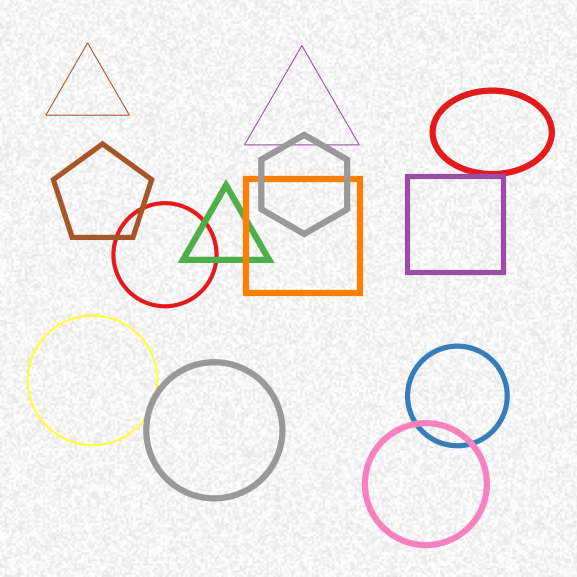[{"shape": "oval", "thickness": 3, "radius": 0.52, "center": [0.852, 0.77]}, {"shape": "circle", "thickness": 2, "radius": 0.45, "center": [0.286, 0.558]}, {"shape": "circle", "thickness": 2.5, "radius": 0.43, "center": [0.792, 0.314]}, {"shape": "triangle", "thickness": 3, "radius": 0.43, "center": [0.391, 0.592]}, {"shape": "square", "thickness": 2.5, "radius": 0.42, "center": [0.788, 0.611]}, {"shape": "triangle", "thickness": 0.5, "radius": 0.57, "center": [0.523, 0.806]}, {"shape": "square", "thickness": 3, "radius": 0.49, "center": [0.525, 0.591]}, {"shape": "circle", "thickness": 1, "radius": 0.56, "center": [0.16, 0.34]}, {"shape": "pentagon", "thickness": 2.5, "radius": 0.45, "center": [0.178, 0.66]}, {"shape": "triangle", "thickness": 0.5, "radius": 0.42, "center": [0.152, 0.841]}, {"shape": "circle", "thickness": 3, "radius": 0.53, "center": [0.737, 0.161]}, {"shape": "circle", "thickness": 3, "radius": 0.59, "center": [0.371, 0.254]}, {"shape": "hexagon", "thickness": 3, "radius": 0.43, "center": [0.527, 0.68]}]